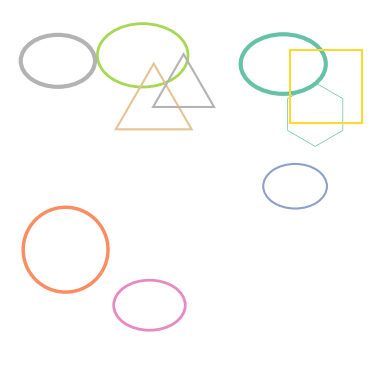[{"shape": "hexagon", "thickness": 0.5, "radius": 0.41, "center": [0.819, 0.702]}, {"shape": "oval", "thickness": 3, "radius": 0.55, "center": [0.736, 0.834]}, {"shape": "circle", "thickness": 2.5, "radius": 0.55, "center": [0.17, 0.351]}, {"shape": "oval", "thickness": 1.5, "radius": 0.41, "center": [0.766, 0.516]}, {"shape": "oval", "thickness": 2, "radius": 0.46, "center": [0.388, 0.207]}, {"shape": "oval", "thickness": 2, "radius": 0.59, "center": [0.371, 0.856]}, {"shape": "square", "thickness": 1.5, "radius": 0.47, "center": [0.846, 0.775]}, {"shape": "triangle", "thickness": 1.5, "radius": 0.57, "center": [0.399, 0.721]}, {"shape": "triangle", "thickness": 1.5, "radius": 0.46, "center": [0.477, 0.768]}, {"shape": "oval", "thickness": 3, "radius": 0.48, "center": [0.15, 0.842]}]